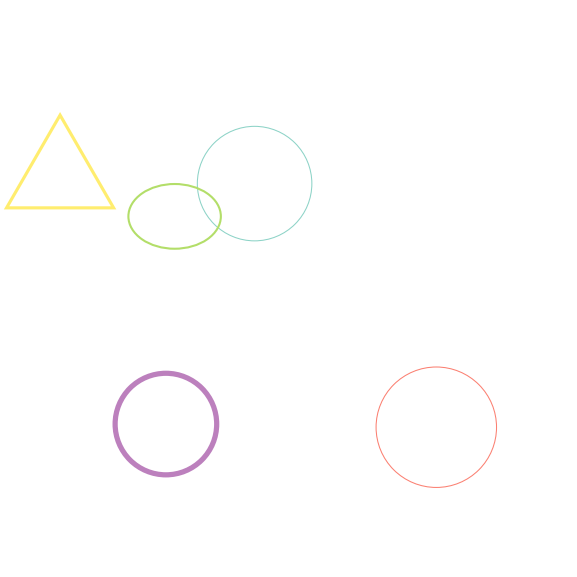[{"shape": "circle", "thickness": 0.5, "radius": 0.5, "center": [0.441, 0.681]}, {"shape": "circle", "thickness": 0.5, "radius": 0.52, "center": [0.756, 0.259]}, {"shape": "oval", "thickness": 1, "radius": 0.4, "center": [0.302, 0.624]}, {"shape": "circle", "thickness": 2.5, "radius": 0.44, "center": [0.287, 0.265]}, {"shape": "triangle", "thickness": 1.5, "radius": 0.54, "center": [0.104, 0.693]}]